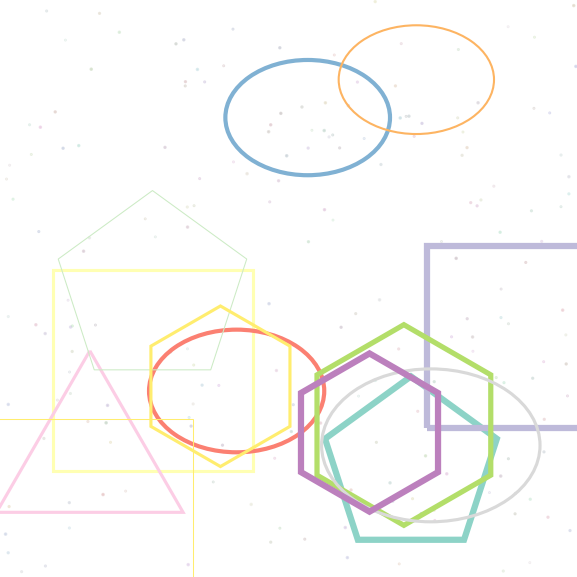[{"shape": "pentagon", "thickness": 3, "radius": 0.78, "center": [0.712, 0.191]}, {"shape": "square", "thickness": 1.5, "radius": 0.87, "center": [0.265, 0.357]}, {"shape": "square", "thickness": 3, "radius": 0.79, "center": [0.897, 0.416]}, {"shape": "oval", "thickness": 2, "radius": 0.76, "center": [0.41, 0.322]}, {"shape": "oval", "thickness": 2, "radius": 0.71, "center": [0.533, 0.796]}, {"shape": "oval", "thickness": 1, "radius": 0.67, "center": [0.721, 0.861]}, {"shape": "hexagon", "thickness": 2.5, "radius": 0.87, "center": [0.699, 0.263]}, {"shape": "triangle", "thickness": 1.5, "radius": 0.93, "center": [0.156, 0.205]}, {"shape": "oval", "thickness": 1.5, "radius": 0.95, "center": [0.746, 0.228]}, {"shape": "hexagon", "thickness": 3, "radius": 0.69, "center": [0.64, 0.25]}, {"shape": "pentagon", "thickness": 0.5, "radius": 0.86, "center": [0.264, 0.498]}, {"shape": "square", "thickness": 0.5, "radius": 0.85, "center": [0.165, 0.105]}, {"shape": "hexagon", "thickness": 1.5, "radius": 0.7, "center": [0.382, 0.33]}]